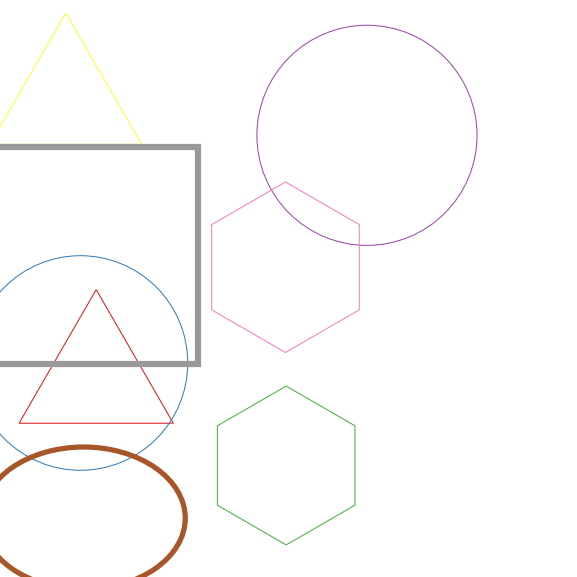[{"shape": "triangle", "thickness": 0.5, "radius": 0.77, "center": [0.167, 0.343]}, {"shape": "circle", "thickness": 0.5, "radius": 0.93, "center": [0.139, 0.371]}, {"shape": "hexagon", "thickness": 0.5, "radius": 0.69, "center": [0.496, 0.193]}, {"shape": "circle", "thickness": 0.5, "radius": 0.95, "center": [0.635, 0.765]}, {"shape": "triangle", "thickness": 0.5, "radius": 0.76, "center": [0.114, 0.825]}, {"shape": "oval", "thickness": 2.5, "radius": 0.88, "center": [0.145, 0.102]}, {"shape": "hexagon", "thickness": 0.5, "radius": 0.74, "center": [0.494, 0.536]}, {"shape": "square", "thickness": 3, "radius": 0.94, "center": [0.155, 0.557]}]